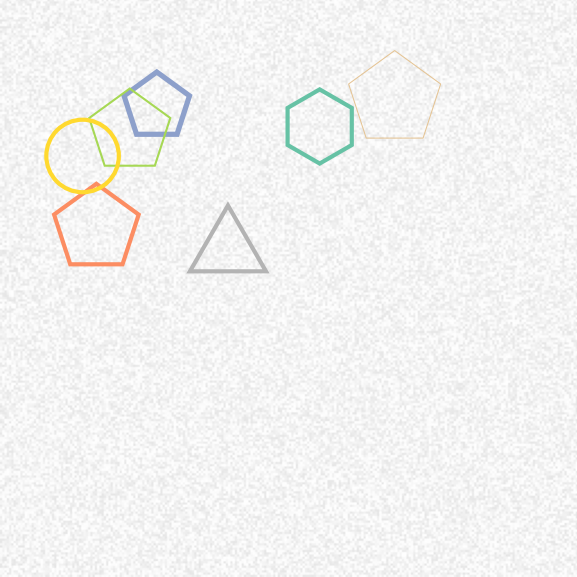[{"shape": "hexagon", "thickness": 2, "radius": 0.32, "center": [0.554, 0.78]}, {"shape": "pentagon", "thickness": 2, "radius": 0.39, "center": [0.167, 0.604]}, {"shape": "pentagon", "thickness": 2.5, "radius": 0.3, "center": [0.271, 0.815]}, {"shape": "pentagon", "thickness": 1, "radius": 0.37, "center": [0.225, 0.772]}, {"shape": "circle", "thickness": 2, "radius": 0.31, "center": [0.143, 0.729]}, {"shape": "pentagon", "thickness": 0.5, "radius": 0.42, "center": [0.683, 0.828]}, {"shape": "triangle", "thickness": 2, "radius": 0.38, "center": [0.395, 0.567]}]